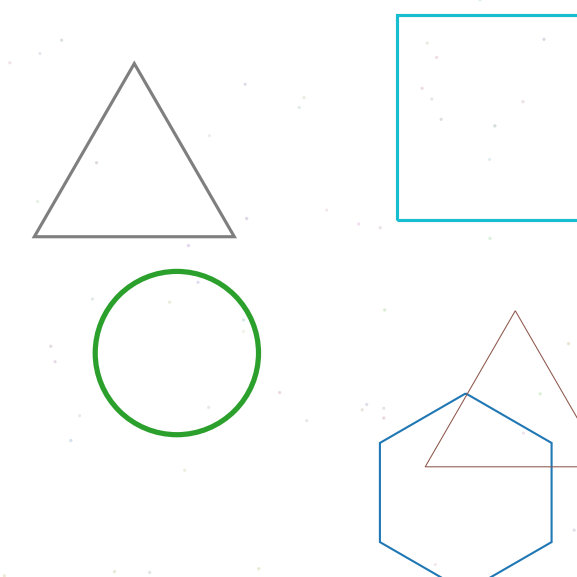[{"shape": "hexagon", "thickness": 1, "radius": 0.86, "center": [0.806, 0.146]}, {"shape": "circle", "thickness": 2.5, "radius": 0.71, "center": [0.306, 0.388]}, {"shape": "triangle", "thickness": 0.5, "radius": 0.9, "center": [0.892, 0.281]}, {"shape": "triangle", "thickness": 1.5, "radius": 1.0, "center": [0.233, 0.689]}, {"shape": "square", "thickness": 1.5, "radius": 0.88, "center": [0.864, 0.796]}]